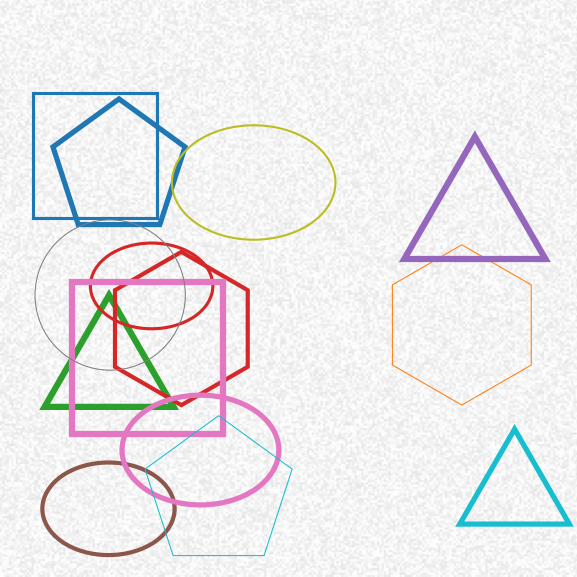[{"shape": "pentagon", "thickness": 2.5, "radius": 0.6, "center": [0.206, 0.708]}, {"shape": "square", "thickness": 1.5, "radius": 0.54, "center": [0.164, 0.73]}, {"shape": "hexagon", "thickness": 0.5, "radius": 0.69, "center": [0.8, 0.436]}, {"shape": "triangle", "thickness": 3, "radius": 0.64, "center": [0.189, 0.359]}, {"shape": "hexagon", "thickness": 2, "radius": 0.66, "center": [0.314, 0.43]}, {"shape": "oval", "thickness": 1.5, "radius": 0.53, "center": [0.263, 0.504]}, {"shape": "triangle", "thickness": 3, "radius": 0.71, "center": [0.822, 0.621]}, {"shape": "oval", "thickness": 2, "radius": 0.57, "center": [0.188, 0.118]}, {"shape": "square", "thickness": 3, "radius": 0.65, "center": [0.255, 0.379]}, {"shape": "oval", "thickness": 2.5, "radius": 0.68, "center": [0.347, 0.22]}, {"shape": "circle", "thickness": 0.5, "radius": 0.65, "center": [0.191, 0.488]}, {"shape": "oval", "thickness": 1, "radius": 0.71, "center": [0.439, 0.683]}, {"shape": "triangle", "thickness": 2.5, "radius": 0.55, "center": [0.891, 0.146]}, {"shape": "pentagon", "thickness": 0.5, "radius": 0.67, "center": [0.379, 0.145]}]